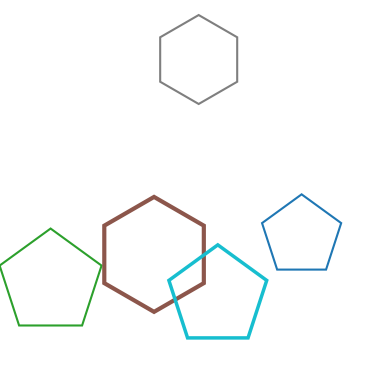[{"shape": "pentagon", "thickness": 1.5, "radius": 0.54, "center": [0.783, 0.387]}, {"shape": "pentagon", "thickness": 1.5, "radius": 0.7, "center": [0.131, 0.267]}, {"shape": "hexagon", "thickness": 3, "radius": 0.75, "center": [0.4, 0.339]}, {"shape": "hexagon", "thickness": 1.5, "radius": 0.58, "center": [0.516, 0.845]}, {"shape": "pentagon", "thickness": 2.5, "radius": 0.67, "center": [0.566, 0.23]}]